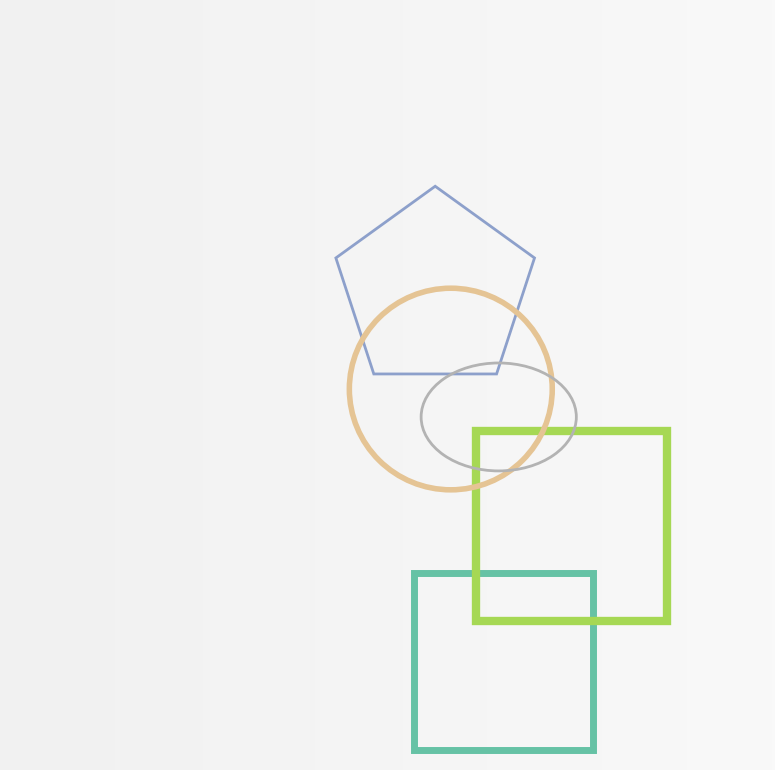[{"shape": "square", "thickness": 2.5, "radius": 0.57, "center": [0.65, 0.141]}, {"shape": "pentagon", "thickness": 1, "radius": 0.67, "center": [0.562, 0.623]}, {"shape": "square", "thickness": 3, "radius": 0.62, "center": [0.737, 0.317]}, {"shape": "circle", "thickness": 2, "radius": 0.65, "center": [0.582, 0.495]}, {"shape": "oval", "thickness": 1, "radius": 0.5, "center": [0.644, 0.459]}]